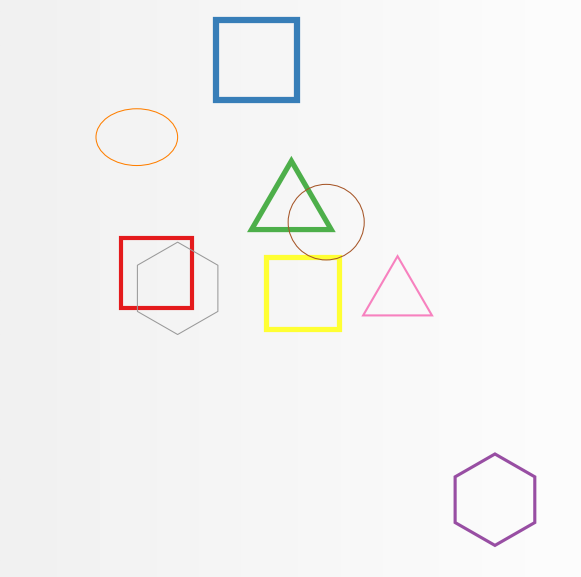[{"shape": "square", "thickness": 2, "radius": 0.3, "center": [0.269, 0.527]}, {"shape": "square", "thickness": 3, "radius": 0.35, "center": [0.442, 0.895]}, {"shape": "triangle", "thickness": 2.5, "radius": 0.4, "center": [0.501, 0.641]}, {"shape": "hexagon", "thickness": 1.5, "radius": 0.4, "center": [0.852, 0.134]}, {"shape": "oval", "thickness": 0.5, "radius": 0.35, "center": [0.235, 0.762]}, {"shape": "square", "thickness": 2.5, "radius": 0.31, "center": [0.52, 0.491]}, {"shape": "circle", "thickness": 0.5, "radius": 0.33, "center": [0.561, 0.614]}, {"shape": "triangle", "thickness": 1, "radius": 0.34, "center": [0.684, 0.487]}, {"shape": "hexagon", "thickness": 0.5, "radius": 0.4, "center": [0.306, 0.5]}]